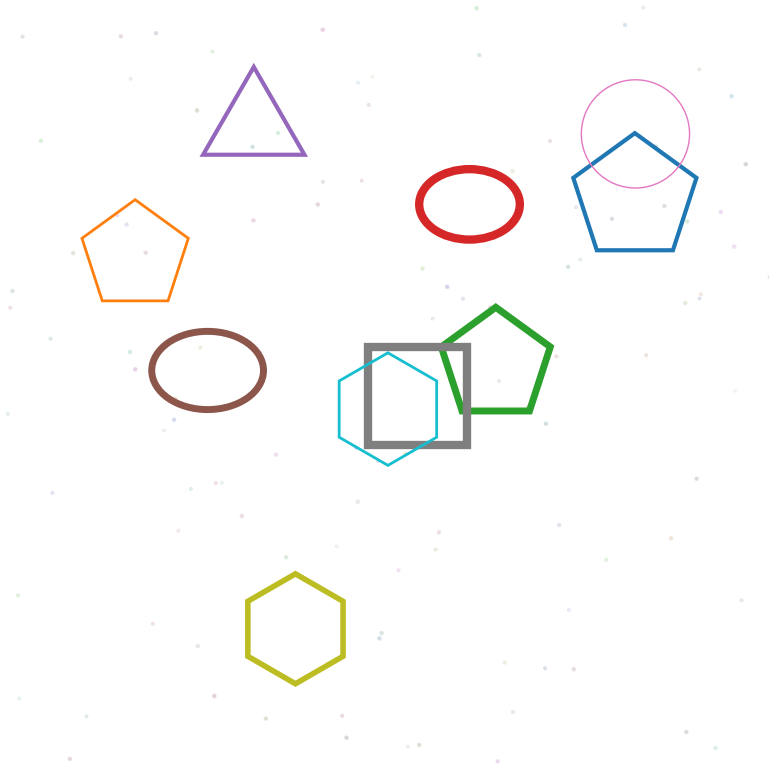[{"shape": "pentagon", "thickness": 1.5, "radius": 0.42, "center": [0.825, 0.743]}, {"shape": "pentagon", "thickness": 1, "radius": 0.36, "center": [0.176, 0.668]}, {"shape": "pentagon", "thickness": 2.5, "radius": 0.37, "center": [0.644, 0.526]}, {"shape": "oval", "thickness": 3, "radius": 0.33, "center": [0.61, 0.735]}, {"shape": "triangle", "thickness": 1.5, "radius": 0.38, "center": [0.33, 0.837]}, {"shape": "oval", "thickness": 2.5, "radius": 0.36, "center": [0.27, 0.519]}, {"shape": "circle", "thickness": 0.5, "radius": 0.35, "center": [0.825, 0.826]}, {"shape": "square", "thickness": 3, "radius": 0.32, "center": [0.542, 0.486]}, {"shape": "hexagon", "thickness": 2, "radius": 0.36, "center": [0.384, 0.183]}, {"shape": "hexagon", "thickness": 1, "radius": 0.37, "center": [0.504, 0.469]}]